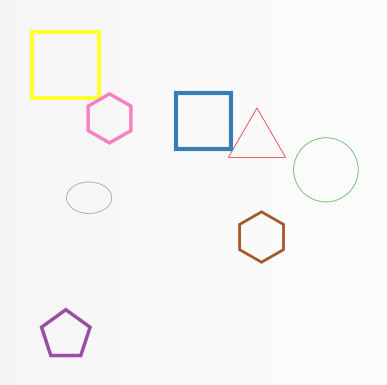[{"shape": "triangle", "thickness": 0.5, "radius": 0.43, "center": [0.663, 0.634]}, {"shape": "square", "thickness": 3, "radius": 0.36, "center": [0.525, 0.686]}, {"shape": "circle", "thickness": 0.5, "radius": 0.42, "center": [0.841, 0.559]}, {"shape": "pentagon", "thickness": 2.5, "radius": 0.33, "center": [0.17, 0.13]}, {"shape": "square", "thickness": 3, "radius": 0.43, "center": [0.169, 0.832]}, {"shape": "hexagon", "thickness": 2, "radius": 0.33, "center": [0.675, 0.384]}, {"shape": "hexagon", "thickness": 2.5, "radius": 0.32, "center": [0.283, 0.692]}, {"shape": "oval", "thickness": 0.5, "radius": 0.29, "center": [0.23, 0.486]}]